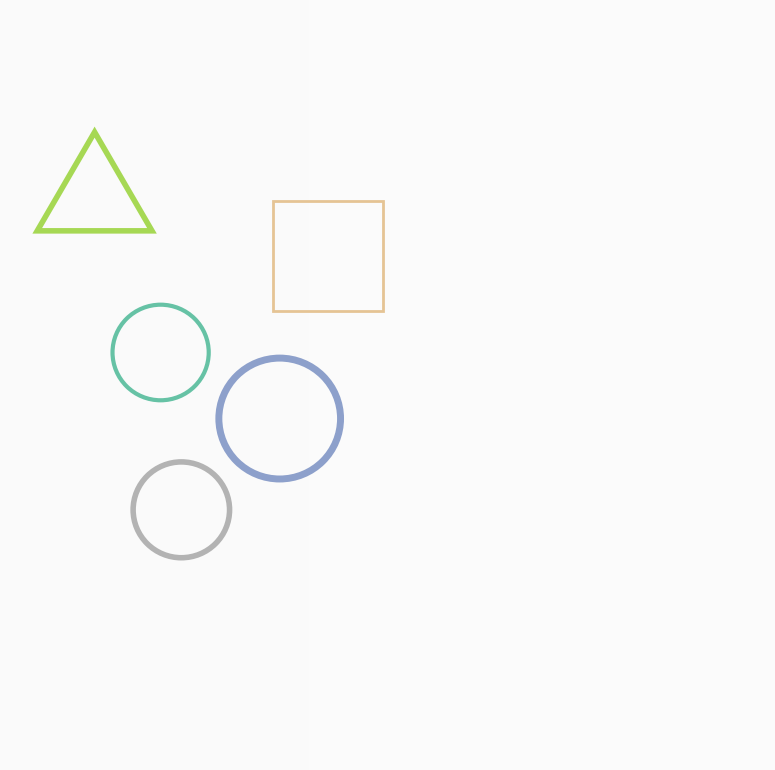[{"shape": "circle", "thickness": 1.5, "radius": 0.31, "center": [0.207, 0.542]}, {"shape": "circle", "thickness": 2.5, "radius": 0.39, "center": [0.361, 0.456]}, {"shape": "triangle", "thickness": 2, "radius": 0.43, "center": [0.122, 0.743]}, {"shape": "square", "thickness": 1, "radius": 0.36, "center": [0.423, 0.667]}, {"shape": "circle", "thickness": 2, "radius": 0.31, "center": [0.234, 0.338]}]